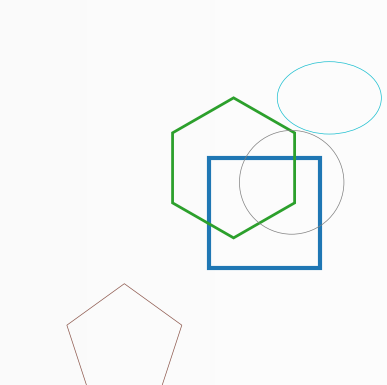[{"shape": "square", "thickness": 3, "radius": 0.71, "center": [0.682, 0.447]}, {"shape": "hexagon", "thickness": 2, "radius": 0.91, "center": [0.603, 0.564]}, {"shape": "pentagon", "thickness": 0.5, "radius": 0.78, "center": [0.321, 0.107]}, {"shape": "circle", "thickness": 0.5, "radius": 0.67, "center": [0.753, 0.526]}, {"shape": "oval", "thickness": 0.5, "radius": 0.67, "center": [0.85, 0.746]}]